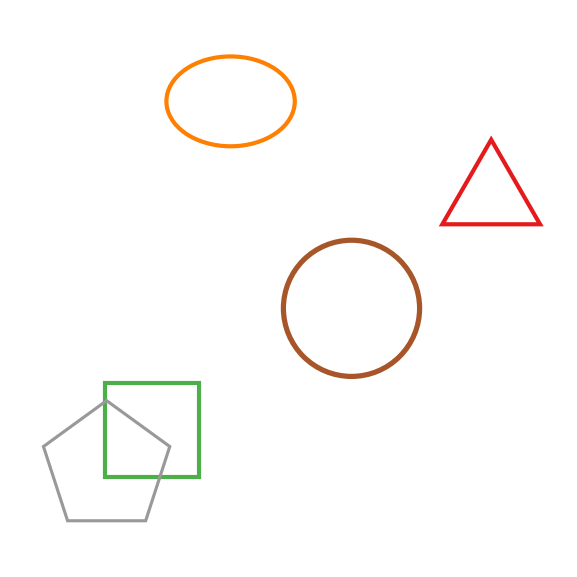[{"shape": "triangle", "thickness": 2, "radius": 0.49, "center": [0.851, 0.66]}, {"shape": "square", "thickness": 2, "radius": 0.41, "center": [0.263, 0.255]}, {"shape": "oval", "thickness": 2, "radius": 0.56, "center": [0.399, 0.824]}, {"shape": "circle", "thickness": 2.5, "radius": 0.59, "center": [0.609, 0.465]}, {"shape": "pentagon", "thickness": 1.5, "radius": 0.57, "center": [0.185, 0.19]}]